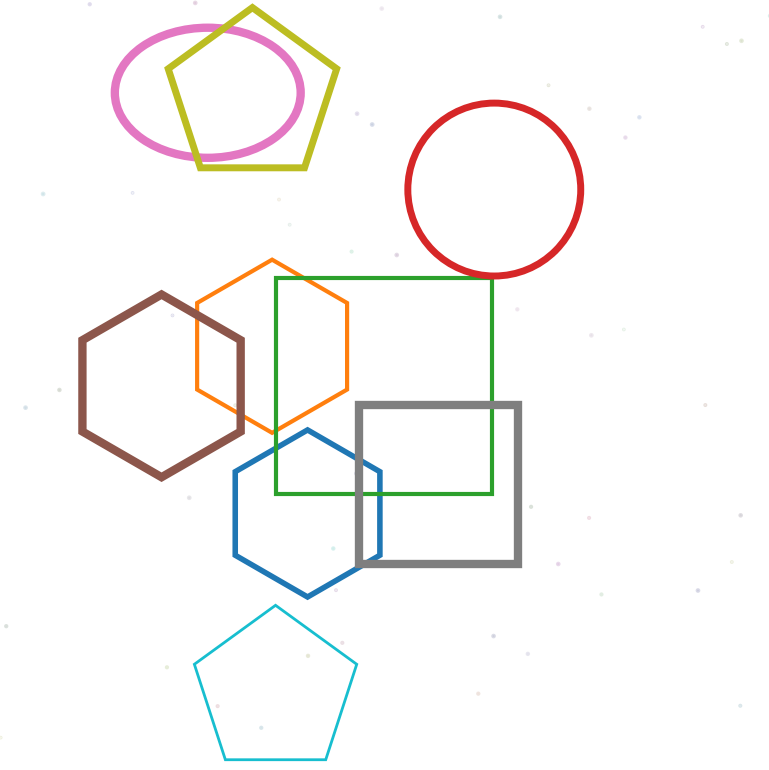[{"shape": "hexagon", "thickness": 2, "radius": 0.54, "center": [0.399, 0.333]}, {"shape": "hexagon", "thickness": 1.5, "radius": 0.56, "center": [0.353, 0.55]}, {"shape": "square", "thickness": 1.5, "radius": 0.7, "center": [0.499, 0.499]}, {"shape": "circle", "thickness": 2.5, "radius": 0.56, "center": [0.642, 0.754]}, {"shape": "hexagon", "thickness": 3, "radius": 0.59, "center": [0.21, 0.499]}, {"shape": "oval", "thickness": 3, "radius": 0.6, "center": [0.27, 0.88]}, {"shape": "square", "thickness": 3, "radius": 0.52, "center": [0.57, 0.371]}, {"shape": "pentagon", "thickness": 2.5, "radius": 0.58, "center": [0.328, 0.875]}, {"shape": "pentagon", "thickness": 1, "radius": 0.55, "center": [0.358, 0.103]}]